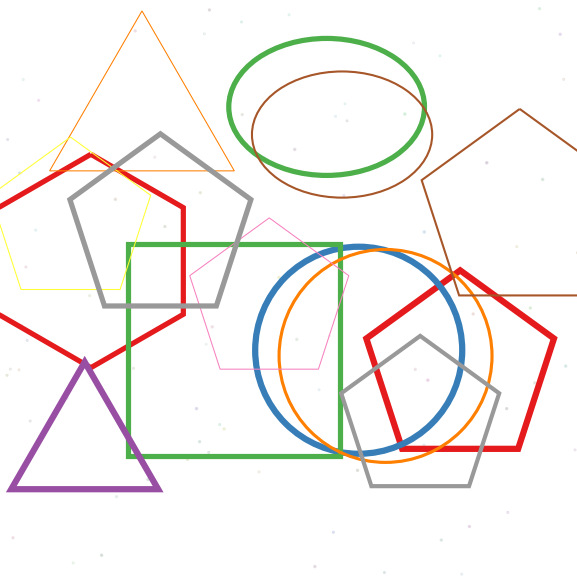[{"shape": "pentagon", "thickness": 3, "radius": 0.85, "center": [0.797, 0.36]}, {"shape": "hexagon", "thickness": 2.5, "radius": 0.92, "center": [0.157, 0.547]}, {"shape": "circle", "thickness": 3, "radius": 0.9, "center": [0.621, 0.393]}, {"shape": "square", "thickness": 2.5, "radius": 0.92, "center": [0.405, 0.393]}, {"shape": "oval", "thickness": 2.5, "radius": 0.85, "center": [0.566, 0.814]}, {"shape": "triangle", "thickness": 3, "radius": 0.73, "center": [0.147, 0.225]}, {"shape": "triangle", "thickness": 0.5, "radius": 0.92, "center": [0.246, 0.796]}, {"shape": "circle", "thickness": 1.5, "radius": 0.92, "center": [0.668, 0.383]}, {"shape": "pentagon", "thickness": 0.5, "radius": 0.73, "center": [0.122, 0.616]}, {"shape": "oval", "thickness": 1, "radius": 0.78, "center": [0.592, 0.766]}, {"shape": "pentagon", "thickness": 1, "radius": 0.89, "center": [0.9, 0.632]}, {"shape": "pentagon", "thickness": 0.5, "radius": 0.72, "center": [0.466, 0.477]}, {"shape": "pentagon", "thickness": 2.5, "radius": 0.82, "center": [0.278, 0.603]}, {"shape": "pentagon", "thickness": 2, "radius": 0.72, "center": [0.728, 0.274]}]